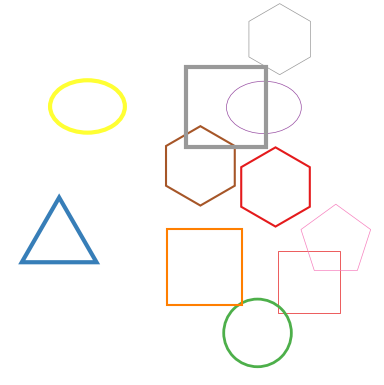[{"shape": "square", "thickness": 0.5, "radius": 0.4, "center": [0.803, 0.267]}, {"shape": "hexagon", "thickness": 1.5, "radius": 0.51, "center": [0.716, 0.514]}, {"shape": "triangle", "thickness": 3, "radius": 0.56, "center": [0.154, 0.375]}, {"shape": "circle", "thickness": 2, "radius": 0.44, "center": [0.669, 0.135]}, {"shape": "oval", "thickness": 0.5, "radius": 0.49, "center": [0.685, 0.721]}, {"shape": "square", "thickness": 1.5, "radius": 0.49, "center": [0.53, 0.306]}, {"shape": "oval", "thickness": 3, "radius": 0.49, "center": [0.227, 0.723]}, {"shape": "hexagon", "thickness": 1.5, "radius": 0.52, "center": [0.52, 0.569]}, {"shape": "pentagon", "thickness": 0.5, "radius": 0.48, "center": [0.872, 0.374]}, {"shape": "hexagon", "thickness": 0.5, "radius": 0.46, "center": [0.726, 0.898]}, {"shape": "square", "thickness": 3, "radius": 0.52, "center": [0.587, 0.722]}]